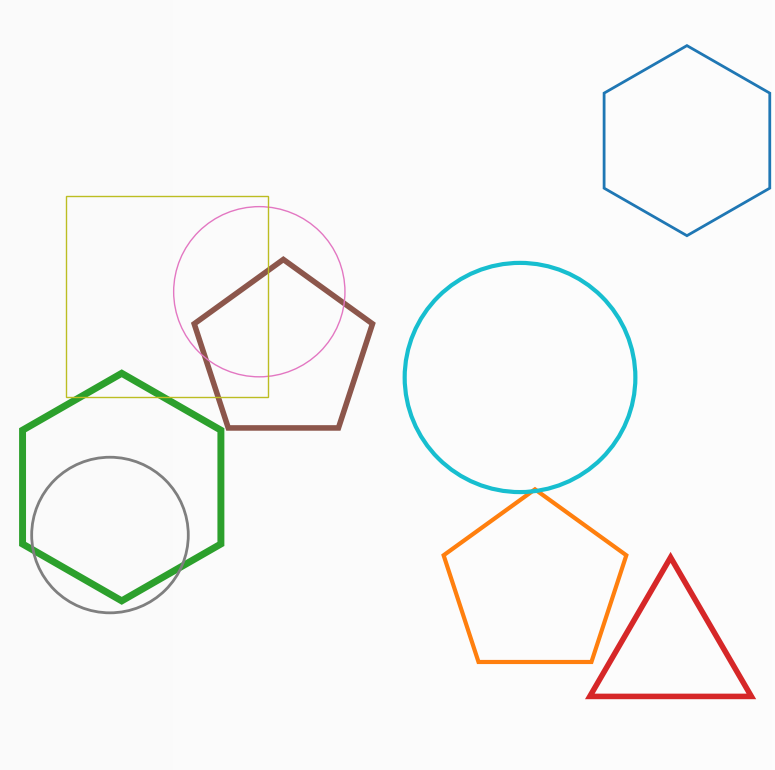[{"shape": "hexagon", "thickness": 1, "radius": 0.62, "center": [0.886, 0.817]}, {"shape": "pentagon", "thickness": 1.5, "radius": 0.62, "center": [0.69, 0.241]}, {"shape": "hexagon", "thickness": 2.5, "radius": 0.74, "center": [0.157, 0.367]}, {"shape": "triangle", "thickness": 2, "radius": 0.6, "center": [0.865, 0.156]}, {"shape": "pentagon", "thickness": 2, "radius": 0.6, "center": [0.366, 0.542]}, {"shape": "circle", "thickness": 0.5, "radius": 0.55, "center": [0.335, 0.621]}, {"shape": "circle", "thickness": 1, "radius": 0.51, "center": [0.142, 0.305]}, {"shape": "square", "thickness": 0.5, "radius": 0.65, "center": [0.215, 0.615]}, {"shape": "circle", "thickness": 1.5, "radius": 0.74, "center": [0.671, 0.51]}]